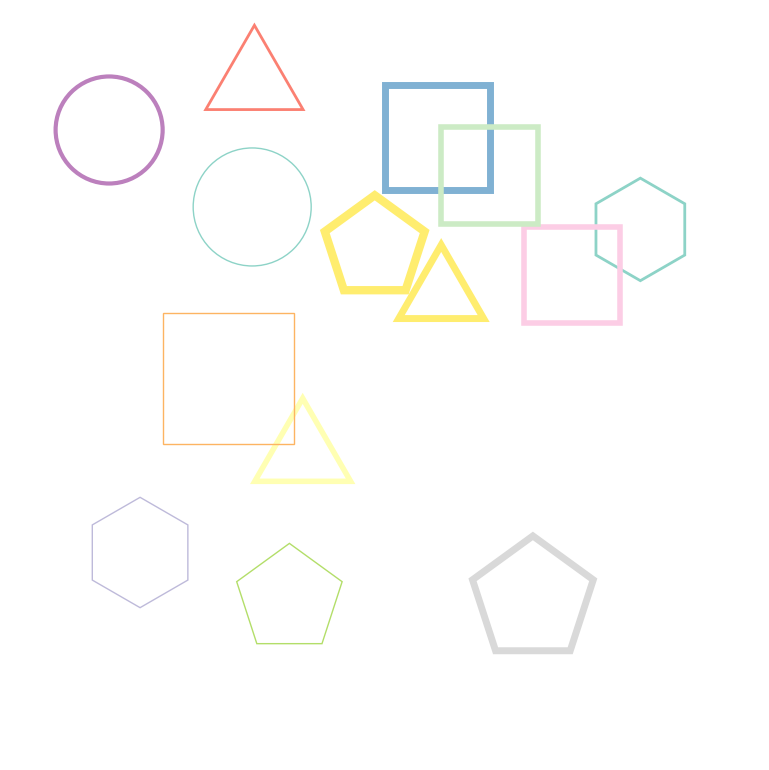[{"shape": "circle", "thickness": 0.5, "radius": 0.38, "center": [0.328, 0.731]}, {"shape": "hexagon", "thickness": 1, "radius": 0.33, "center": [0.832, 0.702]}, {"shape": "triangle", "thickness": 2, "radius": 0.36, "center": [0.393, 0.411]}, {"shape": "hexagon", "thickness": 0.5, "radius": 0.36, "center": [0.182, 0.282]}, {"shape": "triangle", "thickness": 1, "radius": 0.36, "center": [0.33, 0.894]}, {"shape": "square", "thickness": 2.5, "radius": 0.34, "center": [0.568, 0.822]}, {"shape": "square", "thickness": 0.5, "radius": 0.43, "center": [0.297, 0.509]}, {"shape": "pentagon", "thickness": 0.5, "radius": 0.36, "center": [0.376, 0.222]}, {"shape": "square", "thickness": 2, "radius": 0.31, "center": [0.743, 0.643]}, {"shape": "pentagon", "thickness": 2.5, "radius": 0.41, "center": [0.692, 0.222]}, {"shape": "circle", "thickness": 1.5, "radius": 0.35, "center": [0.142, 0.831]}, {"shape": "square", "thickness": 2, "radius": 0.32, "center": [0.636, 0.772]}, {"shape": "pentagon", "thickness": 3, "radius": 0.34, "center": [0.487, 0.678]}, {"shape": "triangle", "thickness": 2.5, "radius": 0.32, "center": [0.573, 0.618]}]